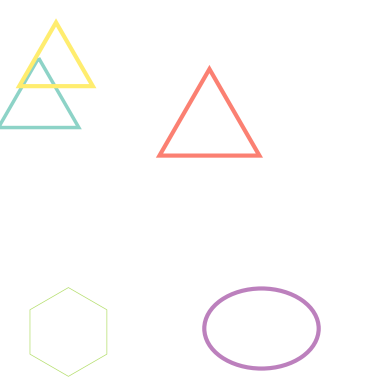[{"shape": "triangle", "thickness": 2.5, "radius": 0.6, "center": [0.1, 0.729]}, {"shape": "triangle", "thickness": 3, "radius": 0.75, "center": [0.544, 0.671]}, {"shape": "hexagon", "thickness": 0.5, "radius": 0.58, "center": [0.178, 0.138]}, {"shape": "oval", "thickness": 3, "radius": 0.74, "center": [0.679, 0.147]}, {"shape": "triangle", "thickness": 3, "radius": 0.55, "center": [0.146, 0.831]}]